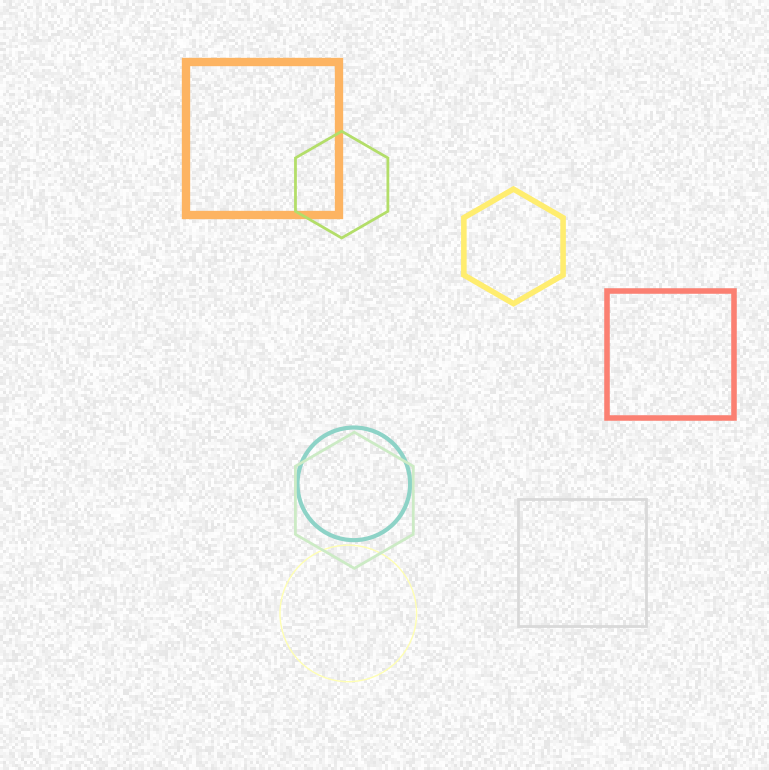[{"shape": "circle", "thickness": 1.5, "radius": 0.37, "center": [0.459, 0.372]}, {"shape": "circle", "thickness": 0.5, "radius": 0.44, "center": [0.452, 0.203]}, {"shape": "square", "thickness": 2, "radius": 0.41, "center": [0.871, 0.54]}, {"shape": "square", "thickness": 3, "radius": 0.5, "center": [0.341, 0.82]}, {"shape": "hexagon", "thickness": 1, "radius": 0.35, "center": [0.444, 0.76]}, {"shape": "square", "thickness": 1, "radius": 0.41, "center": [0.756, 0.27]}, {"shape": "hexagon", "thickness": 1, "radius": 0.44, "center": [0.46, 0.35]}, {"shape": "hexagon", "thickness": 2, "radius": 0.37, "center": [0.667, 0.68]}]